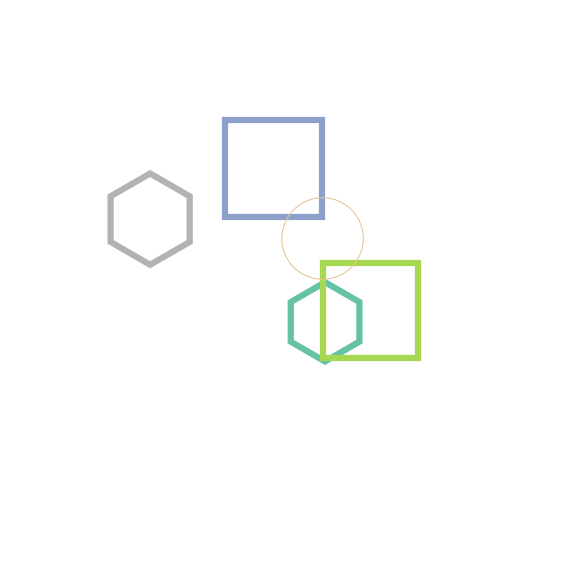[{"shape": "hexagon", "thickness": 3, "radius": 0.34, "center": [0.563, 0.442]}, {"shape": "square", "thickness": 3, "radius": 0.42, "center": [0.474, 0.707]}, {"shape": "square", "thickness": 3, "radius": 0.41, "center": [0.641, 0.462]}, {"shape": "circle", "thickness": 0.5, "radius": 0.35, "center": [0.559, 0.586]}, {"shape": "hexagon", "thickness": 3, "radius": 0.4, "center": [0.26, 0.62]}]